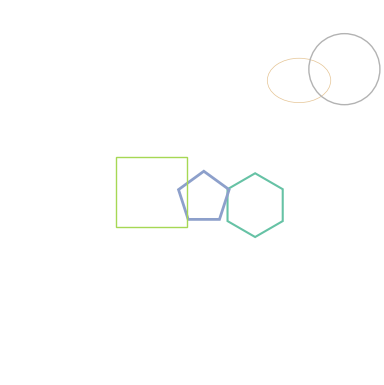[{"shape": "hexagon", "thickness": 1.5, "radius": 0.41, "center": [0.663, 0.467]}, {"shape": "pentagon", "thickness": 2, "radius": 0.35, "center": [0.529, 0.486]}, {"shape": "square", "thickness": 1, "radius": 0.46, "center": [0.393, 0.501]}, {"shape": "oval", "thickness": 0.5, "radius": 0.41, "center": [0.777, 0.791]}, {"shape": "circle", "thickness": 1, "radius": 0.46, "center": [0.894, 0.82]}]